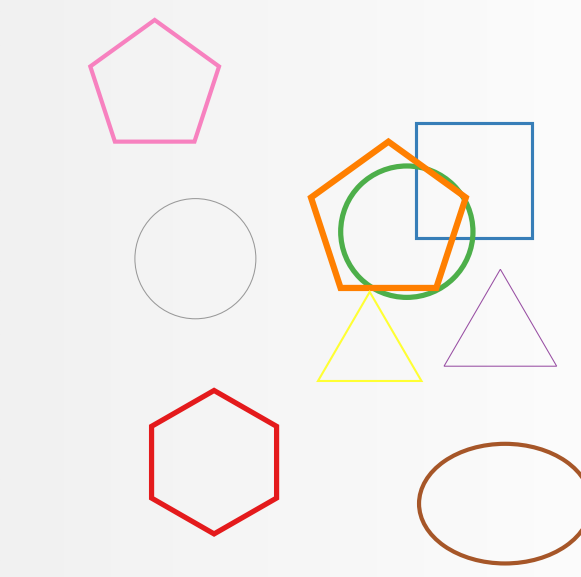[{"shape": "hexagon", "thickness": 2.5, "radius": 0.62, "center": [0.368, 0.199]}, {"shape": "square", "thickness": 1.5, "radius": 0.5, "center": [0.816, 0.686]}, {"shape": "circle", "thickness": 2.5, "radius": 0.57, "center": [0.7, 0.598]}, {"shape": "triangle", "thickness": 0.5, "radius": 0.56, "center": [0.861, 0.421]}, {"shape": "pentagon", "thickness": 3, "radius": 0.7, "center": [0.668, 0.614]}, {"shape": "triangle", "thickness": 1, "radius": 0.51, "center": [0.636, 0.391]}, {"shape": "oval", "thickness": 2, "radius": 0.74, "center": [0.869, 0.127]}, {"shape": "pentagon", "thickness": 2, "radius": 0.58, "center": [0.266, 0.848]}, {"shape": "circle", "thickness": 0.5, "radius": 0.52, "center": [0.336, 0.551]}]